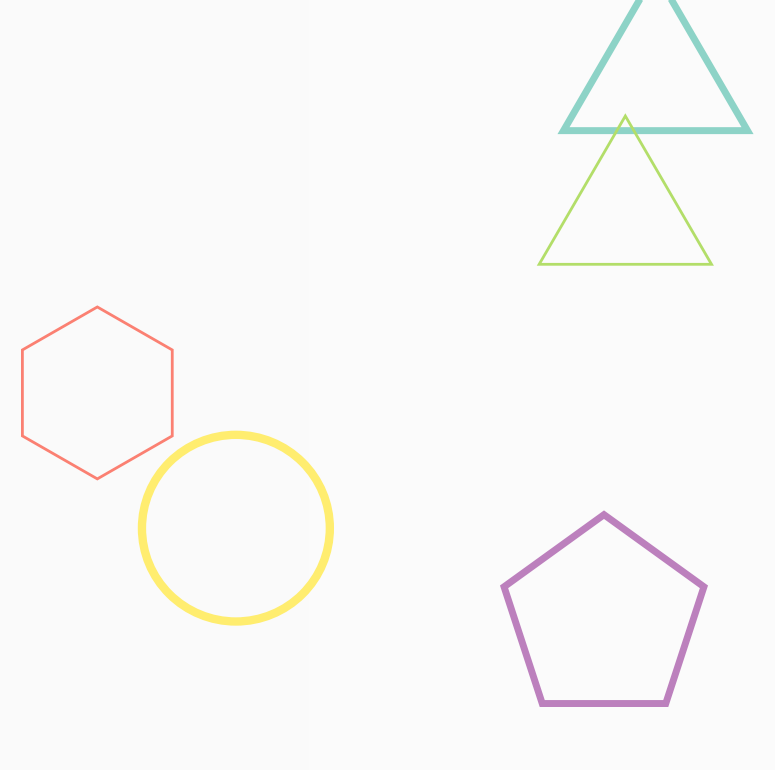[{"shape": "triangle", "thickness": 2.5, "radius": 0.69, "center": [0.846, 0.899]}, {"shape": "hexagon", "thickness": 1, "radius": 0.56, "center": [0.126, 0.49]}, {"shape": "triangle", "thickness": 1, "radius": 0.64, "center": [0.807, 0.721]}, {"shape": "pentagon", "thickness": 2.5, "radius": 0.68, "center": [0.779, 0.196]}, {"shape": "circle", "thickness": 3, "radius": 0.61, "center": [0.304, 0.314]}]